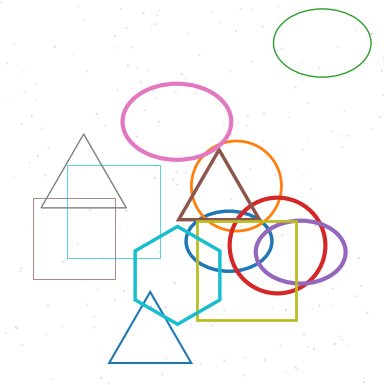[{"shape": "triangle", "thickness": 1.5, "radius": 0.62, "center": [0.39, 0.119]}, {"shape": "oval", "thickness": 2.5, "radius": 0.56, "center": [0.595, 0.373]}, {"shape": "circle", "thickness": 2, "radius": 0.58, "center": [0.614, 0.517]}, {"shape": "oval", "thickness": 1, "radius": 0.63, "center": [0.837, 0.888]}, {"shape": "circle", "thickness": 3, "radius": 0.62, "center": [0.721, 0.362]}, {"shape": "oval", "thickness": 3, "radius": 0.58, "center": [0.781, 0.345]}, {"shape": "square", "thickness": 0.5, "radius": 0.53, "center": [0.192, 0.38]}, {"shape": "triangle", "thickness": 2.5, "radius": 0.61, "center": [0.569, 0.49]}, {"shape": "oval", "thickness": 3, "radius": 0.71, "center": [0.46, 0.684]}, {"shape": "triangle", "thickness": 1, "radius": 0.64, "center": [0.217, 0.524]}, {"shape": "square", "thickness": 2, "radius": 0.64, "center": [0.64, 0.297]}, {"shape": "hexagon", "thickness": 2.5, "radius": 0.64, "center": [0.461, 0.285]}, {"shape": "square", "thickness": 0.5, "radius": 0.6, "center": [0.295, 0.45]}]